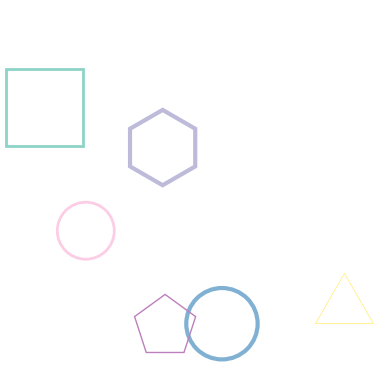[{"shape": "square", "thickness": 2, "radius": 0.49, "center": [0.116, 0.721]}, {"shape": "hexagon", "thickness": 3, "radius": 0.49, "center": [0.422, 0.617]}, {"shape": "circle", "thickness": 3, "radius": 0.46, "center": [0.577, 0.159]}, {"shape": "circle", "thickness": 2, "radius": 0.37, "center": [0.223, 0.401]}, {"shape": "pentagon", "thickness": 1, "radius": 0.42, "center": [0.429, 0.152]}, {"shape": "triangle", "thickness": 0.5, "radius": 0.43, "center": [0.895, 0.203]}]